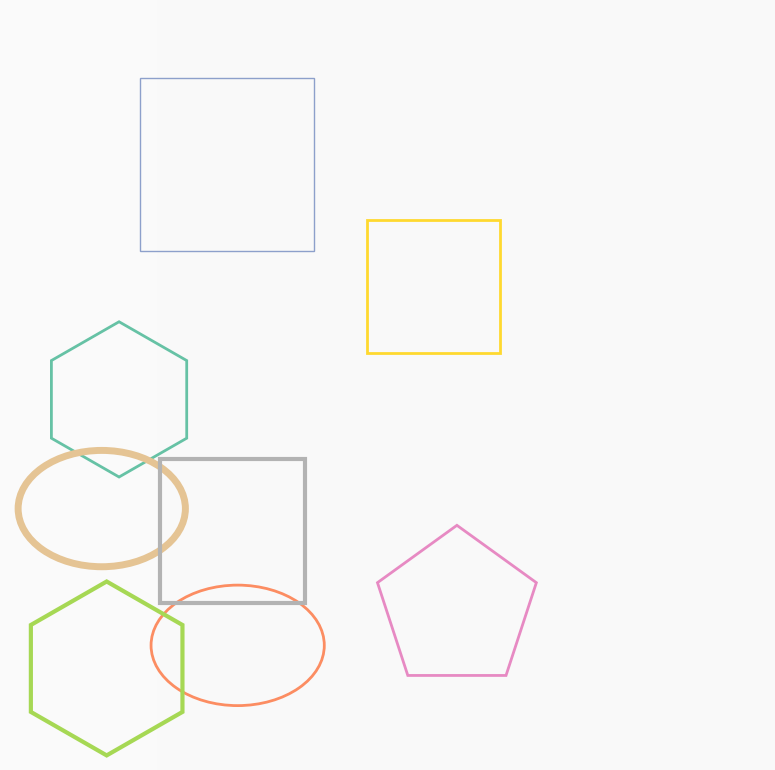[{"shape": "hexagon", "thickness": 1, "radius": 0.5, "center": [0.154, 0.481]}, {"shape": "oval", "thickness": 1, "radius": 0.56, "center": [0.307, 0.162]}, {"shape": "square", "thickness": 0.5, "radius": 0.56, "center": [0.293, 0.786]}, {"shape": "pentagon", "thickness": 1, "radius": 0.54, "center": [0.59, 0.21]}, {"shape": "hexagon", "thickness": 1.5, "radius": 0.56, "center": [0.138, 0.132]}, {"shape": "square", "thickness": 1, "radius": 0.43, "center": [0.559, 0.628]}, {"shape": "oval", "thickness": 2.5, "radius": 0.54, "center": [0.131, 0.34]}, {"shape": "square", "thickness": 1.5, "radius": 0.47, "center": [0.3, 0.31]}]